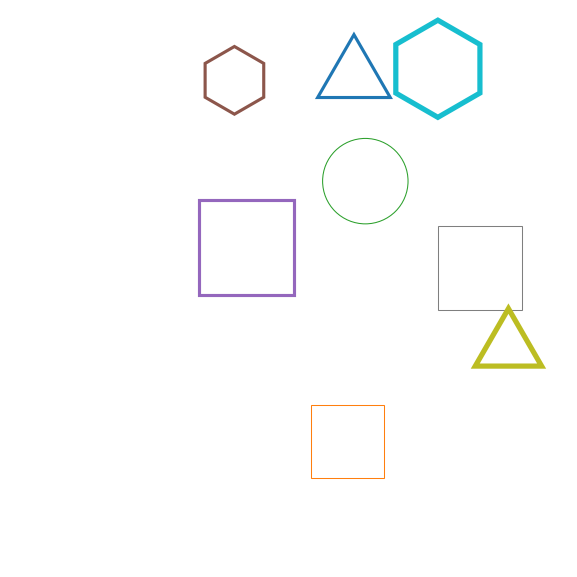[{"shape": "triangle", "thickness": 1.5, "radius": 0.36, "center": [0.613, 0.867]}, {"shape": "square", "thickness": 0.5, "radius": 0.32, "center": [0.602, 0.235]}, {"shape": "circle", "thickness": 0.5, "radius": 0.37, "center": [0.633, 0.685]}, {"shape": "square", "thickness": 1.5, "radius": 0.41, "center": [0.427, 0.571]}, {"shape": "hexagon", "thickness": 1.5, "radius": 0.29, "center": [0.406, 0.86]}, {"shape": "square", "thickness": 0.5, "radius": 0.36, "center": [0.831, 0.535]}, {"shape": "triangle", "thickness": 2.5, "radius": 0.33, "center": [0.88, 0.398]}, {"shape": "hexagon", "thickness": 2.5, "radius": 0.42, "center": [0.758, 0.88]}]